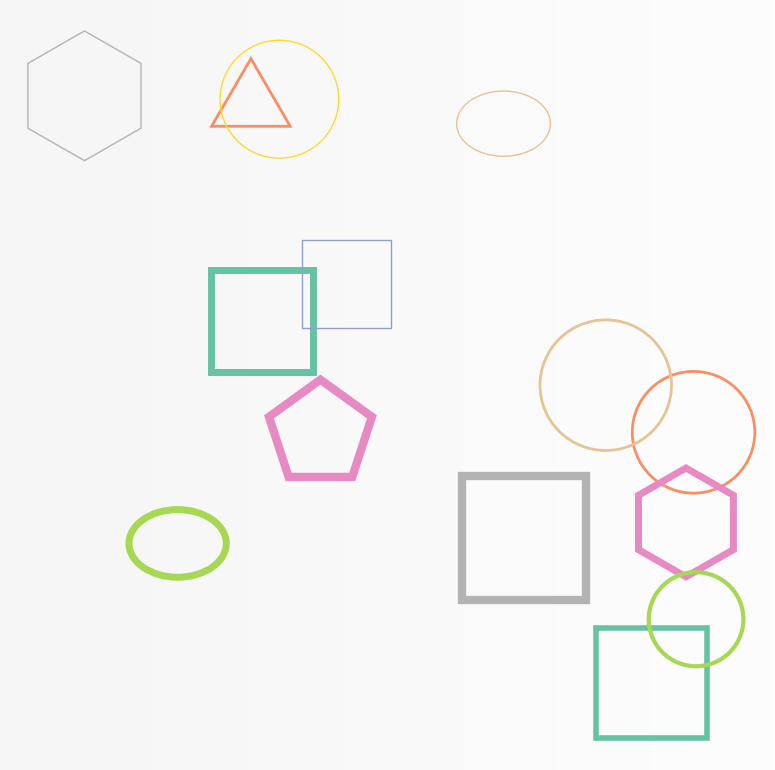[{"shape": "square", "thickness": 2, "radius": 0.36, "center": [0.84, 0.113]}, {"shape": "square", "thickness": 2.5, "radius": 0.33, "center": [0.338, 0.583]}, {"shape": "circle", "thickness": 1, "radius": 0.4, "center": [0.895, 0.439]}, {"shape": "triangle", "thickness": 1, "radius": 0.29, "center": [0.324, 0.865]}, {"shape": "square", "thickness": 0.5, "radius": 0.29, "center": [0.447, 0.631]}, {"shape": "pentagon", "thickness": 3, "radius": 0.35, "center": [0.413, 0.437]}, {"shape": "hexagon", "thickness": 2.5, "radius": 0.35, "center": [0.885, 0.322]}, {"shape": "circle", "thickness": 1.5, "radius": 0.31, "center": [0.898, 0.196]}, {"shape": "oval", "thickness": 2.5, "radius": 0.31, "center": [0.229, 0.294]}, {"shape": "circle", "thickness": 0.5, "radius": 0.38, "center": [0.361, 0.871]}, {"shape": "oval", "thickness": 0.5, "radius": 0.3, "center": [0.65, 0.839]}, {"shape": "circle", "thickness": 1, "radius": 0.42, "center": [0.782, 0.5]}, {"shape": "hexagon", "thickness": 0.5, "radius": 0.42, "center": [0.109, 0.876]}, {"shape": "square", "thickness": 3, "radius": 0.4, "center": [0.676, 0.301]}]